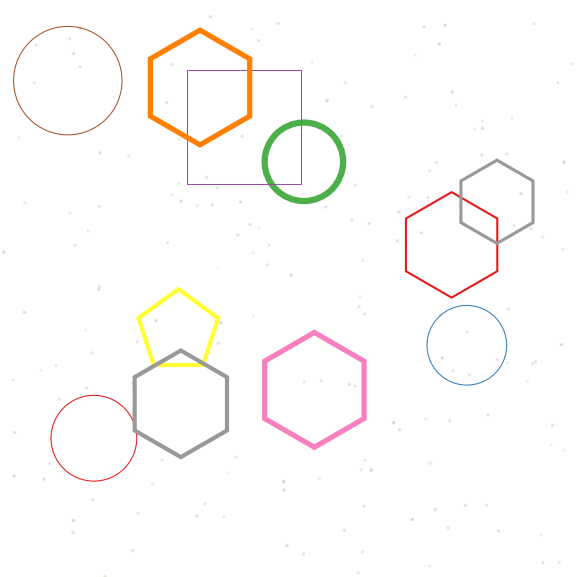[{"shape": "circle", "thickness": 0.5, "radius": 0.37, "center": [0.163, 0.24]}, {"shape": "hexagon", "thickness": 1, "radius": 0.46, "center": [0.782, 0.575]}, {"shape": "circle", "thickness": 0.5, "radius": 0.34, "center": [0.808, 0.401]}, {"shape": "circle", "thickness": 3, "radius": 0.34, "center": [0.526, 0.719]}, {"shape": "square", "thickness": 0.5, "radius": 0.49, "center": [0.423, 0.78]}, {"shape": "hexagon", "thickness": 2.5, "radius": 0.5, "center": [0.346, 0.848]}, {"shape": "pentagon", "thickness": 2, "radius": 0.36, "center": [0.309, 0.426]}, {"shape": "circle", "thickness": 0.5, "radius": 0.47, "center": [0.117, 0.86]}, {"shape": "hexagon", "thickness": 2.5, "radius": 0.5, "center": [0.544, 0.324]}, {"shape": "hexagon", "thickness": 1.5, "radius": 0.36, "center": [0.861, 0.65]}, {"shape": "hexagon", "thickness": 2, "radius": 0.46, "center": [0.313, 0.3]}]